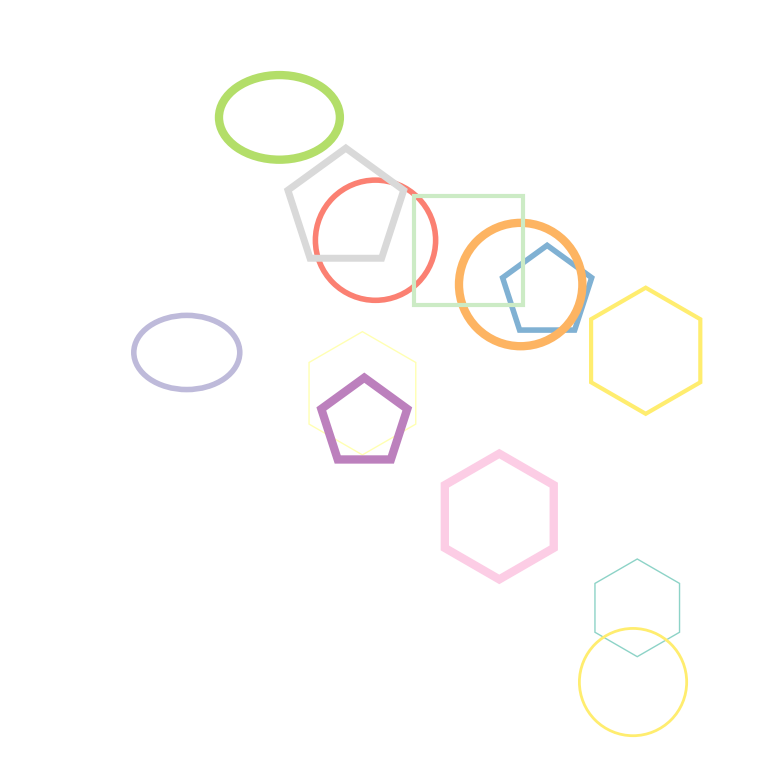[{"shape": "hexagon", "thickness": 0.5, "radius": 0.32, "center": [0.828, 0.211]}, {"shape": "hexagon", "thickness": 0.5, "radius": 0.4, "center": [0.471, 0.489]}, {"shape": "oval", "thickness": 2, "radius": 0.34, "center": [0.243, 0.542]}, {"shape": "circle", "thickness": 2, "radius": 0.39, "center": [0.488, 0.688]}, {"shape": "pentagon", "thickness": 2, "radius": 0.3, "center": [0.711, 0.621]}, {"shape": "circle", "thickness": 3, "radius": 0.4, "center": [0.676, 0.63]}, {"shape": "oval", "thickness": 3, "radius": 0.39, "center": [0.363, 0.848]}, {"shape": "hexagon", "thickness": 3, "radius": 0.41, "center": [0.648, 0.329]}, {"shape": "pentagon", "thickness": 2.5, "radius": 0.4, "center": [0.449, 0.729]}, {"shape": "pentagon", "thickness": 3, "radius": 0.29, "center": [0.473, 0.451]}, {"shape": "square", "thickness": 1.5, "radius": 0.35, "center": [0.609, 0.675]}, {"shape": "hexagon", "thickness": 1.5, "radius": 0.41, "center": [0.839, 0.544]}, {"shape": "circle", "thickness": 1, "radius": 0.35, "center": [0.822, 0.114]}]